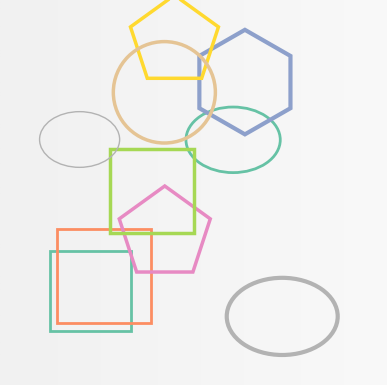[{"shape": "square", "thickness": 2, "radius": 0.52, "center": [0.234, 0.244]}, {"shape": "oval", "thickness": 2, "radius": 0.61, "center": [0.602, 0.637]}, {"shape": "square", "thickness": 2, "radius": 0.61, "center": [0.269, 0.284]}, {"shape": "hexagon", "thickness": 3, "radius": 0.68, "center": [0.632, 0.787]}, {"shape": "pentagon", "thickness": 2.5, "radius": 0.62, "center": [0.425, 0.393]}, {"shape": "square", "thickness": 2.5, "radius": 0.54, "center": [0.392, 0.504]}, {"shape": "pentagon", "thickness": 2.5, "radius": 0.6, "center": [0.45, 0.893]}, {"shape": "circle", "thickness": 2.5, "radius": 0.66, "center": [0.424, 0.76]}, {"shape": "oval", "thickness": 3, "radius": 0.72, "center": [0.728, 0.178]}, {"shape": "oval", "thickness": 1, "radius": 0.52, "center": [0.205, 0.638]}]